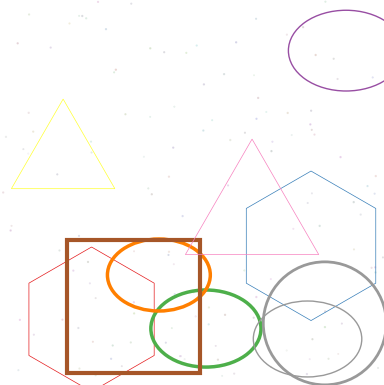[{"shape": "hexagon", "thickness": 0.5, "radius": 0.94, "center": [0.238, 0.171]}, {"shape": "hexagon", "thickness": 0.5, "radius": 0.97, "center": [0.808, 0.362]}, {"shape": "oval", "thickness": 2.5, "radius": 0.72, "center": [0.535, 0.147]}, {"shape": "oval", "thickness": 1, "radius": 0.75, "center": [0.899, 0.868]}, {"shape": "oval", "thickness": 2.5, "radius": 0.67, "center": [0.413, 0.286]}, {"shape": "triangle", "thickness": 0.5, "radius": 0.78, "center": [0.164, 0.588]}, {"shape": "square", "thickness": 3, "radius": 0.86, "center": [0.347, 0.204]}, {"shape": "triangle", "thickness": 0.5, "radius": 1.0, "center": [0.655, 0.439]}, {"shape": "circle", "thickness": 2, "radius": 0.8, "center": [0.844, 0.16]}, {"shape": "oval", "thickness": 1, "radius": 0.7, "center": [0.799, 0.12]}]